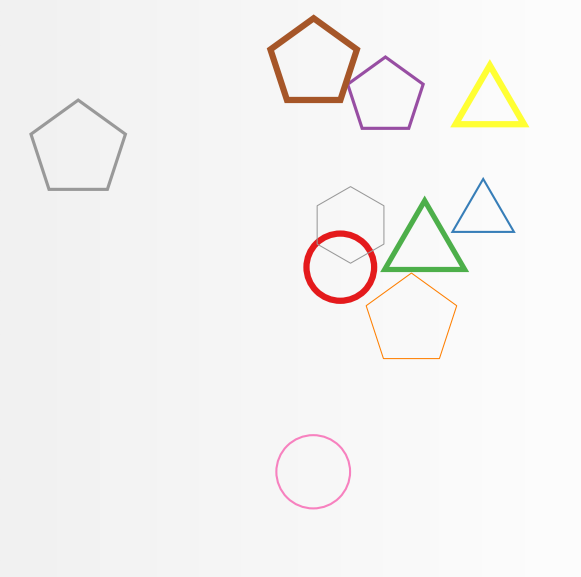[{"shape": "circle", "thickness": 3, "radius": 0.29, "center": [0.585, 0.536]}, {"shape": "triangle", "thickness": 1, "radius": 0.31, "center": [0.831, 0.628]}, {"shape": "triangle", "thickness": 2.5, "radius": 0.4, "center": [0.731, 0.572]}, {"shape": "pentagon", "thickness": 1.5, "radius": 0.34, "center": [0.663, 0.832]}, {"shape": "pentagon", "thickness": 0.5, "radius": 0.41, "center": [0.708, 0.444]}, {"shape": "triangle", "thickness": 3, "radius": 0.34, "center": [0.843, 0.818]}, {"shape": "pentagon", "thickness": 3, "radius": 0.39, "center": [0.54, 0.889]}, {"shape": "circle", "thickness": 1, "radius": 0.32, "center": [0.539, 0.182]}, {"shape": "pentagon", "thickness": 1.5, "radius": 0.43, "center": [0.135, 0.74]}, {"shape": "hexagon", "thickness": 0.5, "radius": 0.33, "center": [0.603, 0.61]}]